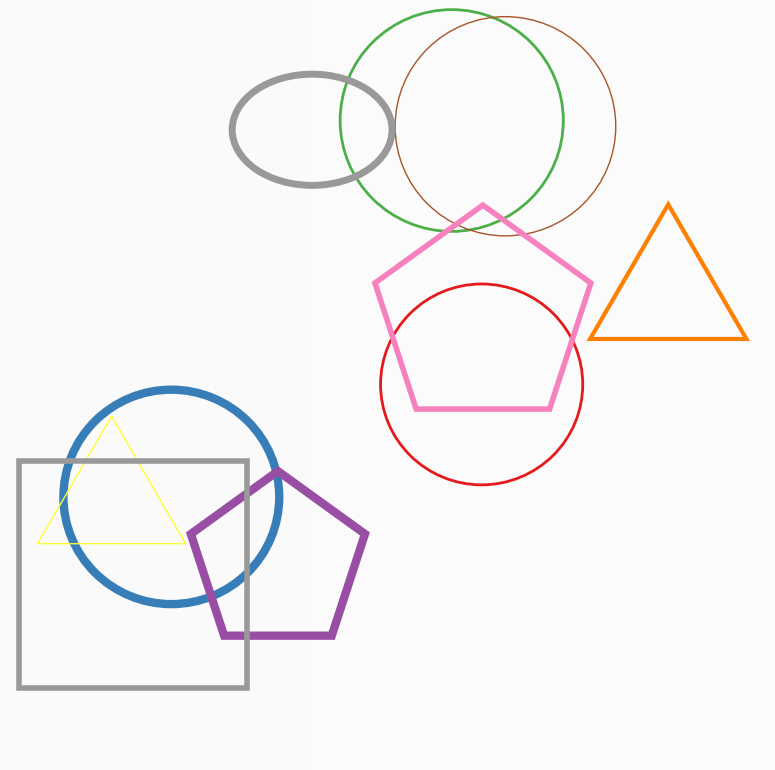[{"shape": "circle", "thickness": 1, "radius": 0.65, "center": [0.621, 0.501]}, {"shape": "circle", "thickness": 3, "radius": 0.7, "center": [0.221, 0.355]}, {"shape": "circle", "thickness": 1, "radius": 0.72, "center": [0.583, 0.843]}, {"shape": "pentagon", "thickness": 3, "radius": 0.59, "center": [0.359, 0.27]}, {"shape": "triangle", "thickness": 1.5, "radius": 0.58, "center": [0.862, 0.618]}, {"shape": "triangle", "thickness": 0.5, "radius": 0.55, "center": [0.144, 0.349]}, {"shape": "circle", "thickness": 0.5, "radius": 0.71, "center": [0.652, 0.836]}, {"shape": "pentagon", "thickness": 2, "radius": 0.73, "center": [0.623, 0.587]}, {"shape": "square", "thickness": 2, "radius": 0.74, "center": [0.172, 0.254]}, {"shape": "oval", "thickness": 2.5, "radius": 0.52, "center": [0.403, 0.831]}]